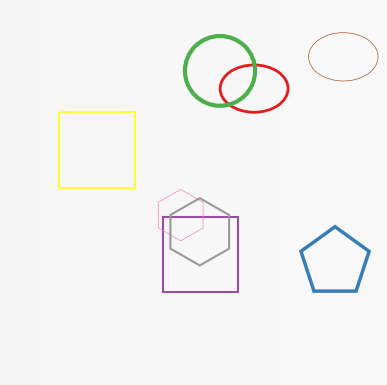[{"shape": "oval", "thickness": 2, "radius": 0.44, "center": [0.656, 0.77]}, {"shape": "pentagon", "thickness": 2.5, "radius": 0.46, "center": [0.865, 0.319]}, {"shape": "circle", "thickness": 3, "radius": 0.45, "center": [0.568, 0.816]}, {"shape": "square", "thickness": 1.5, "radius": 0.49, "center": [0.517, 0.339]}, {"shape": "square", "thickness": 1.5, "radius": 0.49, "center": [0.25, 0.611]}, {"shape": "oval", "thickness": 0.5, "radius": 0.45, "center": [0.886, 0.852]}, {"shape": "hexagon", "thickness": 0.5, "radius": 0.33, "center": [0.466, 0.441]}, {"shape": "hexagon", "thickness": 1.5, "radius": 0.44, "center": [0.516, 0.398]}]